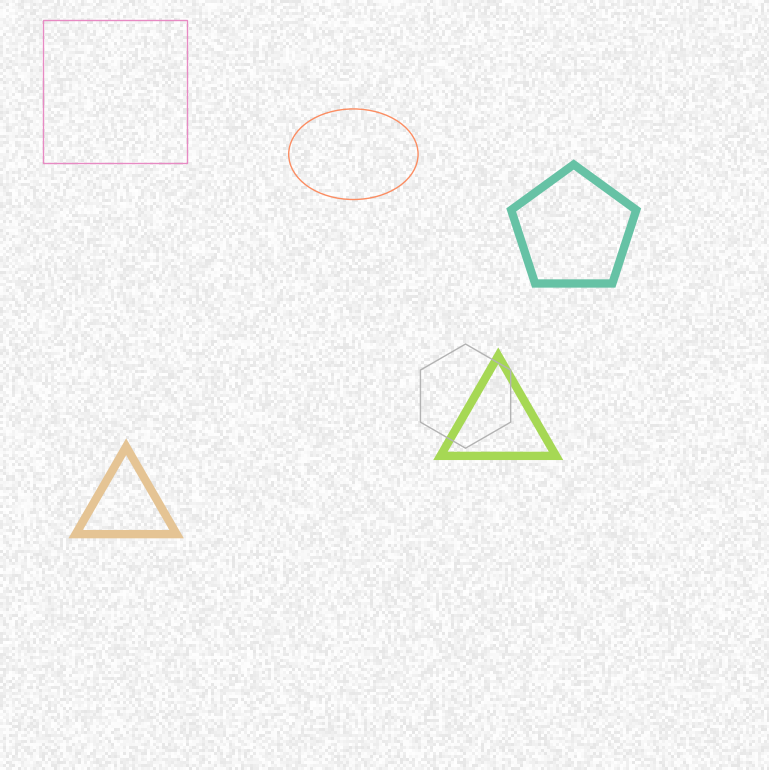[{"shape": "pentagon", "thickness": 3, "radius": 0.43, "center": [0.745, 0.701]}, {"shape": "oval", "thickness": 0.5, "radius": 0.42, "center": [0.459, 0.8]}, {"shape": "square", "thickness": 0.5, "radius": 0.47, "center": [0.15, 0.881]}, {"shape": "triangle", "thickness": 3, "radius": 0.43, "center": [0.647, 0.451]}, {"shape": "triangle", "thickness": 3, "radius": 0.38, "center": [0.164, 0.344]}, {"shape": "hexagon", "thickness": 0.5, "radius": 0.34, "center": [0.605, 0.486]}]